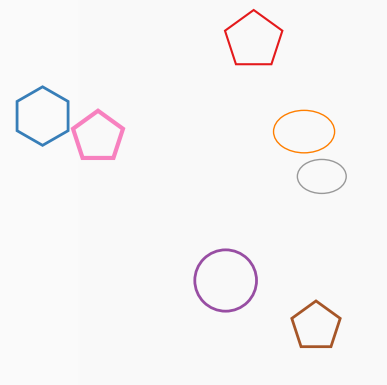[{"shape": "pentagon", "thickness": 1.5, "radius": 0.39, "center": [0.655, 0.896]}, {"shape": "hexagon", "thickness": 2, "radius": 0.38, "center": [0.11, 0.699]}, {"shape": "circle", "thickness": 2, "radius": 0.4, "center": [0.582, 0.271]}, {"shape": "oval", "thickness": 1, "radius": 0.39, "center": [0.785, 0.658]}, {"shape": "pentagon", "thickness": 2, "radius": 0.33, "center": [0.815, 0.153]}, {"shape": "pentagon", "thickness": 3, "radius": 0.34, "center": [0.253, 0.645]}, {"shape": "oval", "thickness": 1, "radius": 0.32, "center": [0.83, 0.542]}]